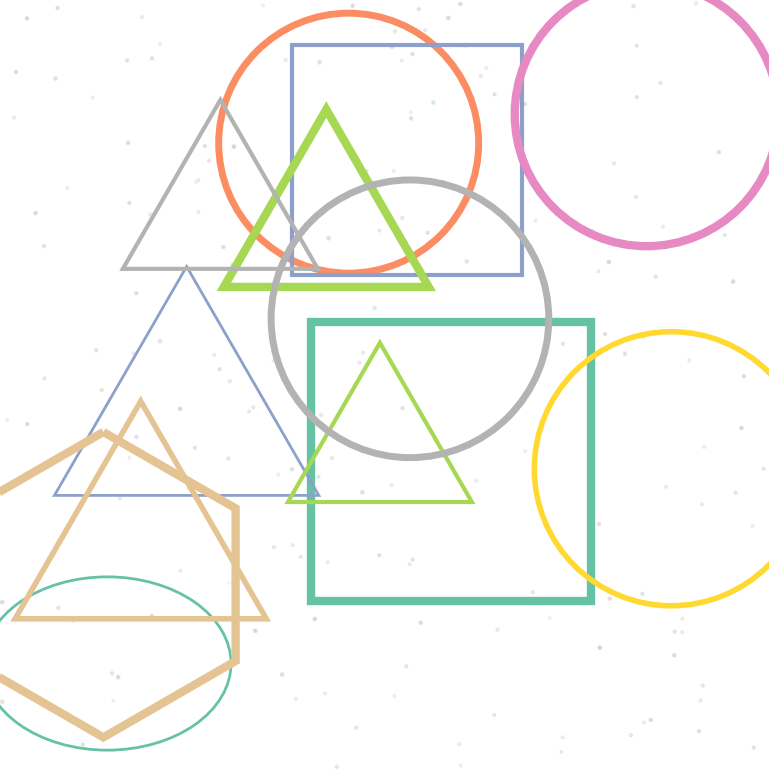[{"shape": "oval", "thickness": 1, "radius": 0.8, "center": [0.139, 0.138]}, {"shape": "square", "thickness": 3, "radius": 0.91, "center": [0.585, 0.401]}, {"shape": "circle", "thickness": 2.5, "radius": 0.84, "center": [0.453, 0.814]}, {"shape": "triangle", "thickness": 1, "radius": 0.99, "center": [0.242, 0.456]}, {"shape": "square", "thickness": 1.5, "radius": 0.75, "center": [0.529, 0.793]}, {"shape": "circle", "thickness": 3, "radius": 0.86, "center": [0.84, 0.852]}, {"shape": "triangle", "thickness": 3, "radius": 0.77, "center": [0.424, 0.704]}, {"shape": "triangle", "thickness": 1.5, "radius": 0.69, "center": [0.493, 0.417]}, {"shape": "circle", "thickness": 2, "radius": 0.89, "center": [0.872, 0.391]}, {"shape": "hexagon", "thickness": 3, "radius": 0.99, "center": [0.134, 0.241]}, {"shape": "triangle", "thickness": 2, "radius": 0.94, "center": [0.183, 0.291]}, {"shape": "triangle", "thickness": 1.5, "radius": 0.73, "center": [0.286, 0.724]}, {"shape": "circle", "thickness": 2.5, "radius": 0.9, "center": [0.532, 0.586]}]